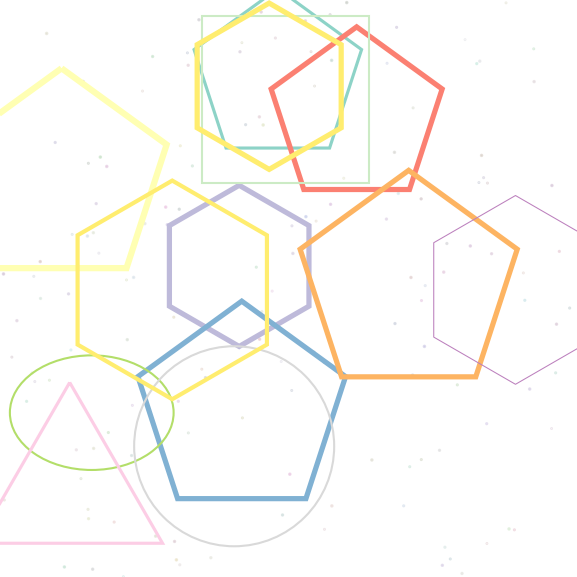[{"shape": "pentagon", "thickness": 1.5, "radius": 0.76, "center": [0.481, 0.866]}, {"shape": "pentagon", "thickness": 3, "radius": 0.96, "center": [0.107, 0.69]}, {"shape": "hexagon", "thickness": 2.5, "radius": 0.7, "center": [0.414, 0.539]}, {"shape": "pentagon", "thickness": 2.5, "radius": 0.78, "center": [0.618, 0.797]}, {"shape": "pentagon", "thickness": 2.5, "radius": 0.95, "center": [0.419, 0.289]}, {"shape": "pentagon", "thickness": 2.5, "radius": 0.99, "center": [0.708, 0.506]}, {"shape": "oval", "thickness": 1, "radius": 0.71, "center": [0.159, 0.285]}, {"shape": "triangle", "thickness": 1.5, "radius": 0.93, "center": [0.121, 0.151]}, {"shape": "circle", "thickness": 1, "radius": 0.87, "center": [0.405, 0.226]}, {"shape": "hexagon", "thickness": 0.5, "radius": 0.82, "center": [0.893, 0.497]}, {"shape": "square", "thickness": 1, "radius": 0.72, "center": [0.495, 0.827]}, {"shape": "hexagon", "thickness": 2.5, "radius": 0.72, "center": [0.466, 0.85]}, {"shape": "hexagon", "thickness": 2, "radius": 0.95, "center": [0.298, 0.497]}]